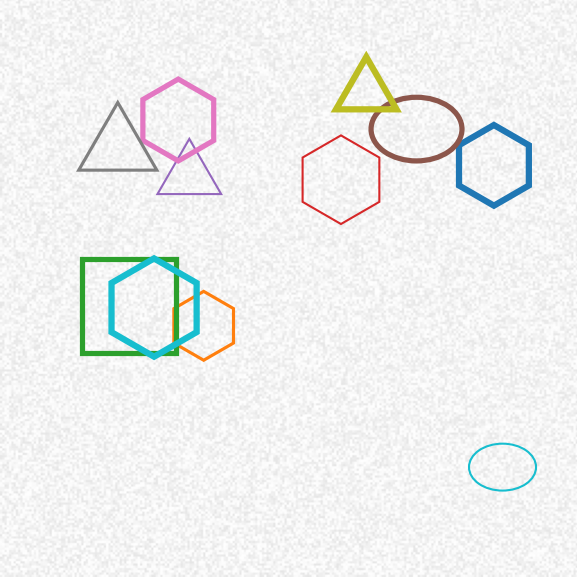[{"shape": "hexagon", "thickness": 3, "radius": 0.35, "center": [0.855, 0.713]}, {"shape": "hexagon", "thickness": 1.5, "radius": 0.3, "center": [0.353, 0.435]}, {"shape": "square", "thickness": 2.5, "radius": 0.4, "center": [0.224, 0.469]}, {"shape": "hexagon", "thickness": 1, "radius": 0.38, "center": [0.59, 0.688]}, {"shape": "triangle", "thickness": 1, "radius": 0.32, "center": [0.328, 0.695]}, {"shape": "oval", "thickness": 2.5, "radius": 0.39, "center": [0.721, 0.776]}, {"shape": "hexagon", "thickness": 2.5, "radius": 0.35, "center": [0.309, 0.791]}, {"shape": "triangle", "thickness": 1.5, "radius": 0.39, "center": [0.204, 0.744]}, {"shape": "triangle", "thickness": 3, "radius": 0.3, "center": [0.634, 0.84]}, {"shape": "oval", "thickness": 1, "radius": 0.29, "center": [0.87, 0.19]}, {"shape": "hexagon", "thickness": 3, "radius": 0.43, "center": [0.267, 0.467]}]